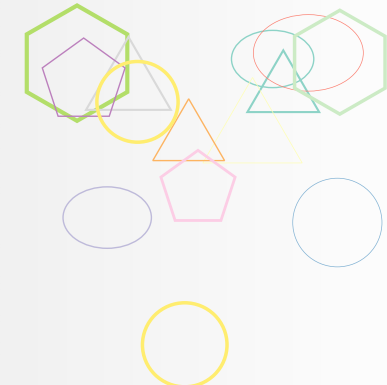[{"shape": "triangle", "thickness": 1.5, "radius": 0.53, "center": [0.731, 0.762]}, {"shape": "oval", "thickness": 1, "radius": 0.53, "center": [0.704, 0.847]}, {"shape": "triangle", "thickness": 0.5, "radius": 0.74, "center": [0.652, 0.651]}, {"shape": "oval", "thickness": 1, "radius": 0.57, "center": [0.277, 0.435]}, {"shape": "oval", "thickness": 0.5, "radius": 0.71, "center": [0.796, 0.863]}, {"shape": "circle", "thickness": 0.5, "radius": 0.58, "center": [0.871, 0.422]}, {"shape": "triangle", "thickness": 1, "radius": 0.53, "center": [0.487, 0.636]}, {"shape": "hexagon", "thickness": 3, "radius": 0.75, "center": [0.199, 0.836]}, {"shape": "pentagon", "thickness": 2, "radius": 0.5, "center": [0.511, 0.509]}, {"shape": "triangle", "thickness": 1.5, "radius": 0.63, "center": [0.331, 0.778]}, {"shape": "pentagon", "thickness": 1, "radius": 0.56, "center": [0.216, 0.789]}, {"shape": "hexagon", "thickness": 2.5, "radius": 0.67, "center": [0.877, 0.838]}, {"shape": "circle", "thickness": 2.5, "radius": 0.55, "center": [0.477, 0.104]}, {"shape": "circle", "thickness": 2.5, "radius": 0.52, "center": [0.355, 0.735]}]